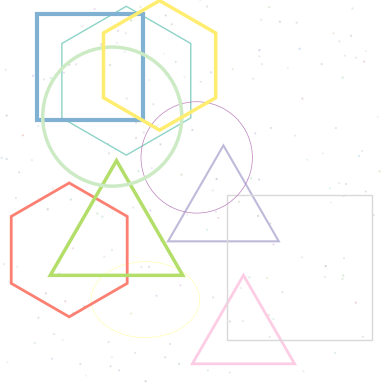[{"shape": "hexagon", "thickness": 1, "radius": 0.97, "center": [0.328, 0.79]}, {"shape": "oval", "thickness": 0.5, "radius": 0.7, "center": [0.377, 0.222]}, {"shape": "triangle", "thickness": 1.5, "radius": 0.83, "center": [0.58, 0.456]}, {"shape": "hexagon", "thickness": 2, "radius": 0.87, "center": [0.18, 0.351]}, {"shape": "square", "thickness": 3, "radius": 0.69, "center": [0.233, 0.827]}, {"shape": "triangle", "thickness": 2.5, "radius": 0.99, "center": [0.303, 0.384]}, {"shape": "triangle", "thickness": 2, "radius": 0.77, "center": [0.632, 0.132]}, {"shape": "square", "thickness": 1, "radius": 0.94, "center": [0.778, 0.306]}, {"shape": "circle", "thickness": 0.5, "radius": 0.72, "center": [0.511, 0.591]}, {"shape": "circle", "thickness": 2.5, "radius": 0.9, "center": [0.292, 0.697]}, {"shape": "hexagon", "thickness": 2.5, "radius": 0.84, "center": [0.415, 0.83]}]